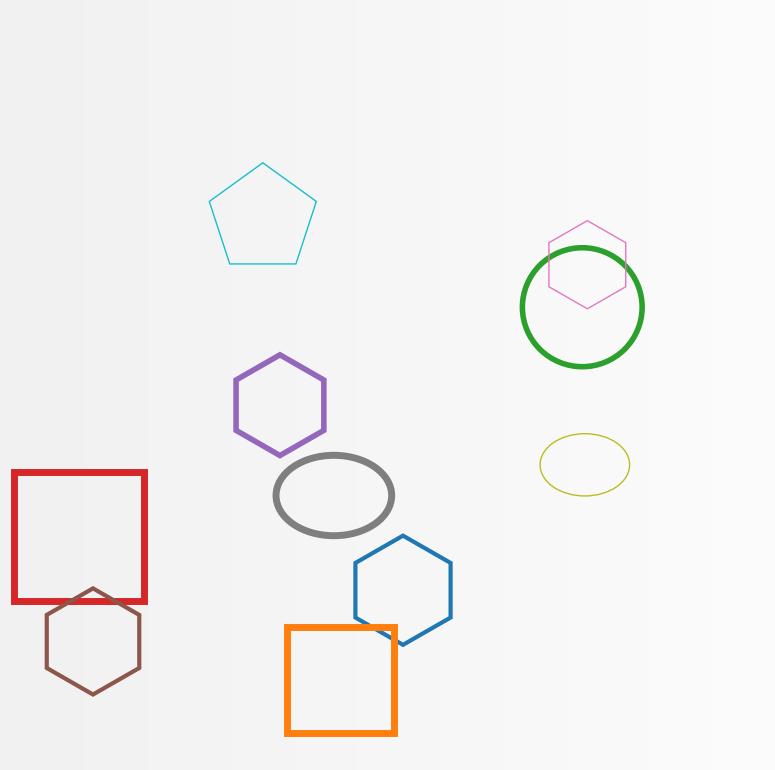[{"shape": "hexagon", "thickness": 1.5, "radius": 0.35, "center": [0.52, 0.233]}, {"shape": "square", "thickness": 2.5, "radius": 0.34, "center": [0.439, 0.117]}, {"shape": "circle", "thickness": 2, "radius": 0.39, "center": [0.751, 0.601]}, {"shape": "square", "thickness": 2.5, "radius": 0.42, "center": [0.102, 0.303]}, {"shape": "hexagon", "thickness": 2, "radius": 0.33, "center": [0.361, 0.474]}, {"shape": "hexagon", "thickness": 1.5, "radius": 0.34, "center": [0.12, 0.167]}, {"shape": "hexagon", "thickness": 0.5, "radius": 0.29, "center": [0.758, 0.656]}, {"shape": "oval", "thickness": 2.5, "radius": 0.37, "center": [0.431, 0.356]}, {"shape": "oval", "thickness": 0.5, "radius": 0.29, "center": [0.755, 0.396]}, {"shape": "pentagon", "thickness": 0.5, "radius": 0.36, "center": [0.339, 0.716]}]